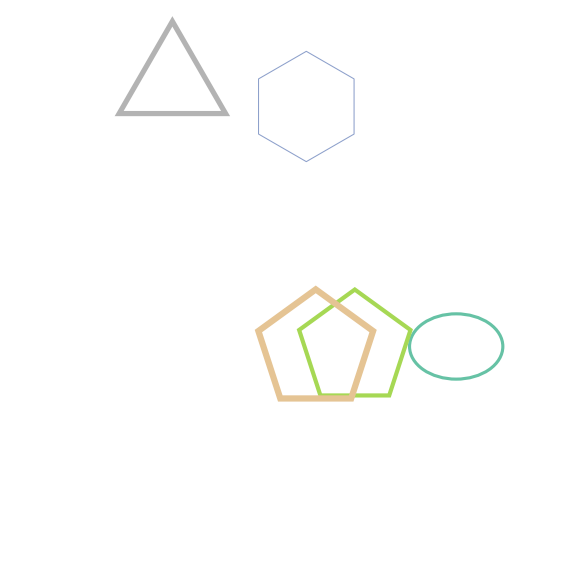[{"shape": "oval", "thickness": 1.5, "radius": 0.4, "center": [0.79, 0.399]}, {"shape": "hexagon", "thickness": 0.5, "radius": 0.48, "center": [0.53, 0.815]}, {"shape": "pentagon", "thickness": 2, "radius": 0.51, "center": [0.614, 0.396]}, {"shape": "pentagon", "thickness": 3, "radius": 0.52, "center": [0.547, 0.394]}, {"shape": "triangle", "thickness": 2.5, "radius": 0.53, "center": [0.298, 0.856]}]